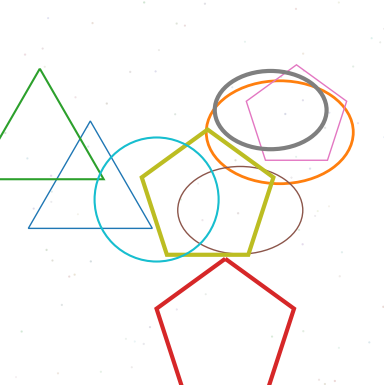[{"shape": "triangle", "thickness": 1, "radius": 0.93, "center": [0.235, 0.5]}, {"shape": "oval", "thickness": 2, "radius": 0.95, "center": [0.727, 0.656]}, {"shape": "triangle", "thickness": 1.5, "radius": 0.96, "center": [0.103, 0.63]}, {"shape": "pentagon", "thickness": 3, "radius": 0.94, "center": [0.585, 0.14]}, {"shape": "oval", "thickness": 1, "radius": 0.81, "center": [0.624, 0.454]}, {"shape": "pentagon", "thickness": 1, "radius": 0.69, "center": [0.77, 0.695]}, {"shape": "oval", "thickness": 3, "radius": 0.73, "center": [0.703, 0.714]}, {"shape": "pentagon", "thickness": 3, "radius": 0.9, "center": [0.539, 0.484]}, {"shape": "circle", "thickness": 1.5, "radius": 0.81, "center": [0.407, 0.482]}]